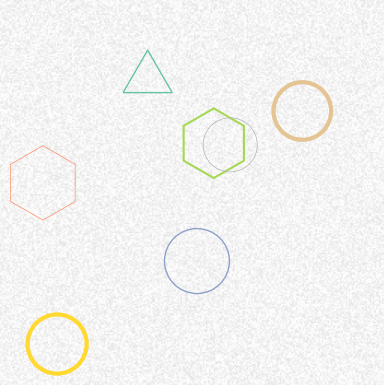[{"shape": "triangle", "thickness": 1, "radius": 0.37, "center": [0.384, 0.796]}, {"shape": "hexagon", "thickness": 0.5, "radius": 0.48, "center": [0.111, 0.525]}, {"shape": "circle", "thickness": 1, "radius": 0.42, "center": [0.512, 0.322]}, {"shape": "hexagon", "thickness": 1.5, "radius": 0.45, "center": [0.555, 0.628]}, {"shape": "circle", "thickness": 3, "radius": 0.38, "center": [0.148, 0.106]}, {"shape": "circle", "thickness": 3, "radius": 0.37, "center": [0.785, 0.712]}, {"shape": "circle", "thickness": 0.5, "radius": 0.35, "center": [0.598, 0.624]}]